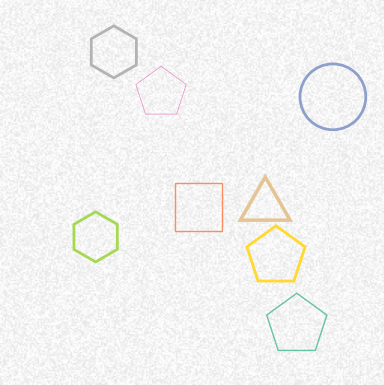[{"shape": "pentagon", "thickness": 1, "radius": 0.41, "center": [0.771, 0.156]}, {"shape": "square", "thickness": 1, "radius": 0.31, "center": [0.516, 0.463]}, {"shape": "circle", "thickness": 2, "radius": 0.43, "center": [0.865, 0.748]}, {"shape": "pentagon", "thickness": 0.5, "radius": 0.34, "center": [0.418, 0.759]}, {"shape": "hexagon", "thickness": 2, "radius": 0.33, "center": [0.248, 0.385]}, {"shape": "pentagon", "thickness": 2, "radius": 0.4, "center": [0.717, 0.334]}, {"shape": "triangle", "thickness": 2.5, "radius": 0.37, "center": [0.689, 0.466]}, {"shape": "hexagon", "thickness": 2, "radius": 0.34, "center": [0.296, 0.865]}]